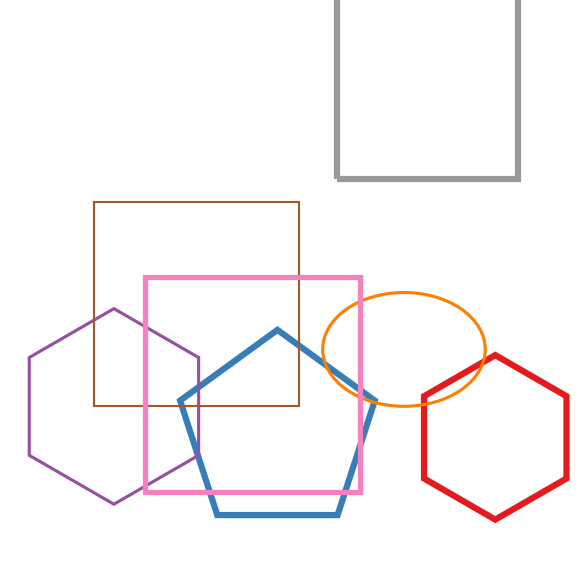[{"shape": "hexagon", "thickness": 3, "radius": 0.71, "center": [0.858, 0.242]}, {"shape": "pentagon", "thickness": 3, "radius": 0.89, "center": [0.48, 0.251]}, {"shape": "hexagon", "thickness": 1.5, "radius": 0.85, "center": [0.197, 0.295]}, {"shape": "oval", "thickness": 1.5, "radius": 0.7, "center": [0.7, 0.394]}, {"shape": "square", "thickness": 1, "radius": 0.88, "center": [0.34, 0.473]}, {"shape": "square", "thickness": 2.5, "radius": 0.93, "center": [0.438, 0.333]}, {"shape": "square", "thickness": 3, "radius": 0.79, "center": [0.74, 0.846]}]